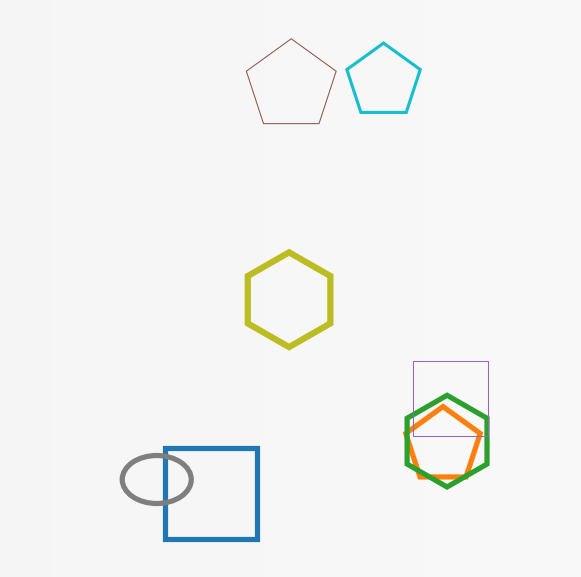[{"shape": "square", "thickness": 2.5, "radius": 0.4, "center": [0.363, 0.145]}, {"shape": "pentagon", "thickness": 2.5, "radius": 0.34, "center": [0.762, 0.228]}, {"shape": "hexagon", "thickness": 2.5, "radius": 0.4, "center": [0.769, 0.235]}, {"shape": "square", "thickness": 0.5, "radius": 0.32, "center": [0.775, 0.309]}, {"shape": "pentagon", "thickness": 0.5, "radius": 0.41, "center": [0.501, 0.851]}, {"shape": "oval", "thickness": 2.5, "radius": 0.3, "center": [0.27, 0.169]}, {"shape": "hexagon", "thickness": 3, "radius": 0.41, "center": [0.497, 0.48]}, {"shape": "pentagon", "thickness": 1.5, "radius": 0.33, "center": [0.66, 0.858]}]